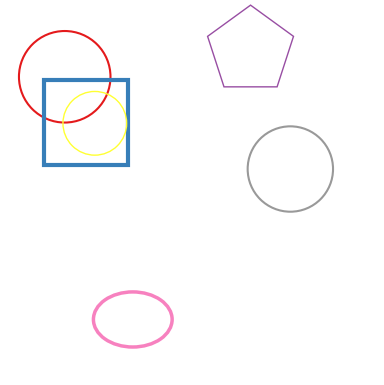[{"shape": "circle", "thickness": 1.5, "radius": 0.59, "center": [0.168, 0.801]}, {"shape": "square", "thickness": 3, "radius": 0.55, "center": [0.223, 0.682]}, {"shape": "pentagon", "thickness": 1, "radius": 0.59, "center": [0.651, 0.869]}, {"shape": "circle", "thickness": 1, "radius": 0.41, "center": [0.246, 0.68]}, {"shape": "oval", "thickness": 2.5, "radius": 0.51, "center": [0.345, 0.17]}, {"shape": "circle", "thickness": 1.5, "radius": 0.55, "center": [0.754, 0.561]}]